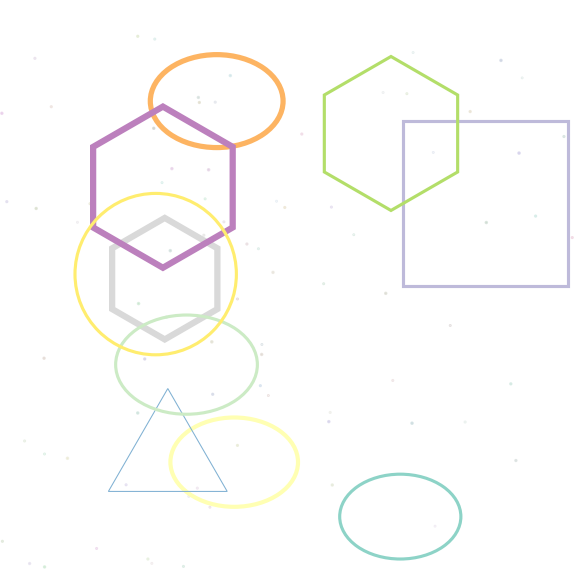[{"shape": "oval", "thickness": 1.5, "radius": 0.52, "center": [0.693, 0.105]}, {"shape": "oval", "thickness": 2, "radius": 0.55, "center": [0.406, 0.199]}, {"shape": "square", "thickness": 1.5, "radius": 0.71, "center": [0.841, 0.647]}, {"shape": "triangle", "thickness": 0.5, "radius": 0.59, "center": [0.291, 0.208]}, {"shape": "oval", "thickness": 2.5, "radius": 0.57, "center": [0.375, 0.824]}, {"shape": "hexagon", "thickness": 1.5, "radius": 0.67, "center": [0.677, 0.768]}, {"shape": "hexagon", "thickness": 3, "radius": 0.53, "center": [0.285, 0.517]}, {"shape": "hexagon", "thickness": 3, "radius": 0.7, "center": [0.282, 0.675]}, {"shape": "oval", "thickness": 1.5, "radius": 0.61, "center": [0.323, 0.368]}, {"shape": "circle", "thickness": 1.5, "radius": 0.7, "center": [0.27, 0.524]}]